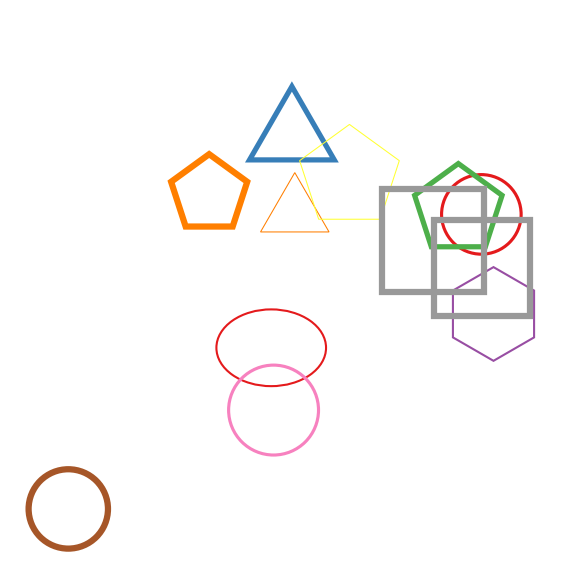[{"shape": "circle", "thickness": 1.5, "radius": 0.34, "center": [0.834, 0.628]}, {"shape": "oval", "thickness": 1, "radius": 0.47, "center": [0.47, 0.397]}, {"shape": "triangle", "thickness": 2.5, "radius": 0.42, "center": [0.505, 0.765]}, {"shape": "pentagon", "thickness": 2.5, "radius": 0.4, "center": [0.794, 0.636]}, {"shape": "hexagon", "thickness": 1, "radius": 0.41, "center": [0.855, 0.455]}, {"shape": "triangle", "thickness": 0.5, "radius": 0.34, "center": [0.51, 0.632]}, {"shape": "pentagon", "thickness": 3, "radius": 0.35, "center": [0.362, 0.663]}, {"shape": "pentagon", "thickness": 0.5, "radius": 0.45, "center": [0.605, 0.693]}, {"shape": "circle", "thickness": 3, "radius": 0.34, "center": [0.118, 0.118]}, {"shape": "circle", "thickness": 1.5, "radius": 0.39, "center": [0.474, 0.289]}, {"shape": "square", "thickness": 3, "radius": 0.41, "center": [0.835, 0.535]}, {"shape": "square", "thickness": 3, "radius": 0.44, "center": [0.75, 0.583]}]